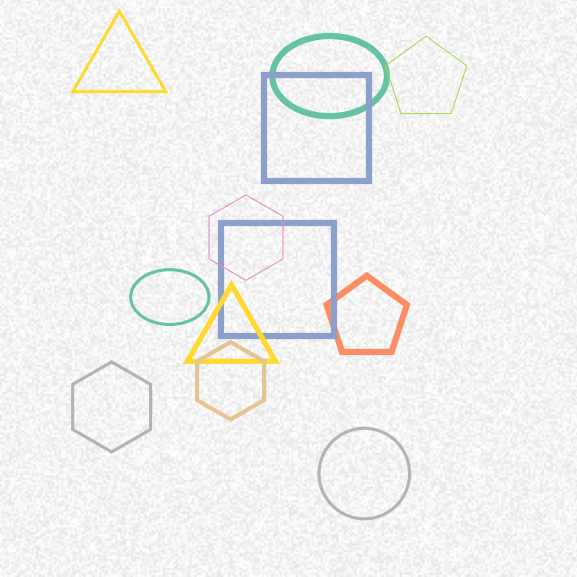[{"shape": "oval", "thickness": 3, "radius": 0.5, "center": [0.571, 0.867]}, {"shape": "oval", "thickness": 1.5, "radius": 0.34, "center": [0.294, 0.485]}, {"shape": "pentagon", "thickness": 3, "radius": 0.37, "center": [0.635, 0.449]}, {"shape": "square", "thickness": 3, "radius": 0.49, "center": [0.48, 0.515]}, {"shape": "square", "thickness": 3, "radius": 0.46, "center": [0.548, 0.777]}, {"shape": "hexagon", "thickness": 0.5, "radius": 0.37, "center": [0.426, 0.588]}, {"shape": "pentagon", "thickness": 0.5, "radius": 0.37, "center": [0.738, 0.862]}, {"shape": "triangle", "thickness": 1.5, "radius": 0.46, "center": [0.207, 0.887]}, {"shape": "triangle", "thickness": 2.5, "radius": 0.44, "center": [0.401, 0.418]}, {"shape": "hexagon", "thickness": 2, "radius": 0.34, "center": [0.399, 0.34]}, {"shape": "circle", "thickness": 1.5, "radius": 0.39, "center": [0.631, 0.179]}, {"shape": "hexagon", "thickness": 1.5, "radius": 0.39, "center": [0.193, 0.294]}]